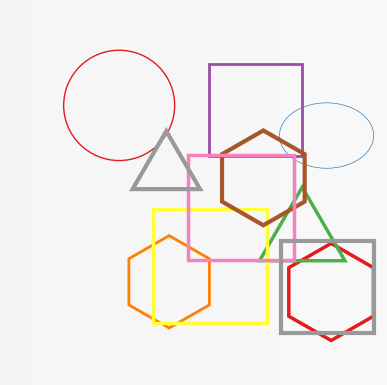[{"shape": "circle", "thickness": 1, "radius": 0.72, "center": [0.308, 0.726]}, {"shape": "hexagon", "thickness": 2.5, "radius": 0.63, "center": [0.854, 0.242]}, {"shape": "oval", "thickness": 0.5, "radius": 0.61, "center": [0.843, 0.648]}, {"shape": "triangle", "thickness": 2.5, "radius": 0.64, "center": [0.78, 0.386]}, {"shape": "square", "thickness": 2, "radius": 0.59, "center": [0.659, 0.714]}, {"shape": "hexagon", "thickness": 2, "radius": 0.6, "center": [0.436, 0.268]}, {"shape": "square", "thickness": 2.5, "radius": 0.74, "center": [0.542, 0.309]}, {"shape": "hexagon", "thickness": 3, "radius": 0.62, "center": [0.68, 0.538]}, {"shape": "square", "thickness": 2.5, "radius": 0.69, "center": [0.622, 0.461]}, {"shape": "square", "thickness": 3, "radius": 0.6, "center": [0.845, 0.256]}, {"shape": "triangle", "thickness": 3, "radius": 0.5, "center": [0.429, 0.559]}]